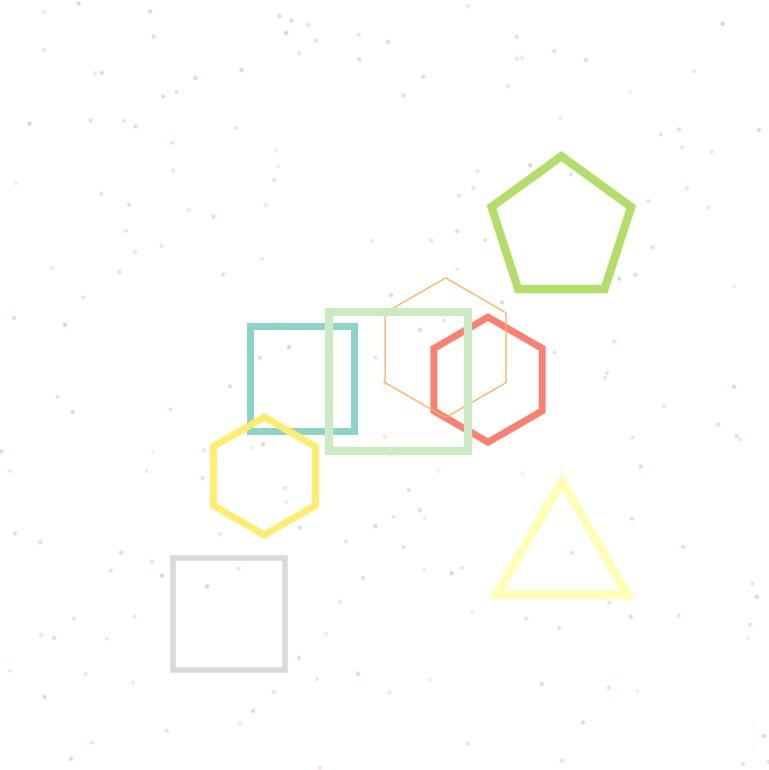[{"shape": "square", "thickness": 2.5, "radius": 0.34, "center": [0.392, 0.509]}, {"shape": "triangle", "thickness": 3, "radius": 0.49, "center": [0.73, 0.277]}, {"shape": "hexagon", "thickness": 2.5, "radius": 0.41, "center": [0.634, 0.507]}, {"shape": "hexagon", "thickness": 0.5, "radius": 0.45, "center": [0.579, 0.548]}, {"shape": "pentagon", "thickness": 3, "radius": 0.48, "center": [0.729, 0.702]}, {"shape": "square", "thickness": 2, "radius": 0.36, "center": [0.298, 0.203]}, {"shape": "square", "thickness": 3, "radius": 0.45, "center": [0.518, 0.505]}, {"shape": "hexagon", "thickness": 2.5, "radius": 0.38, "center": [0.343, 0.382]}]